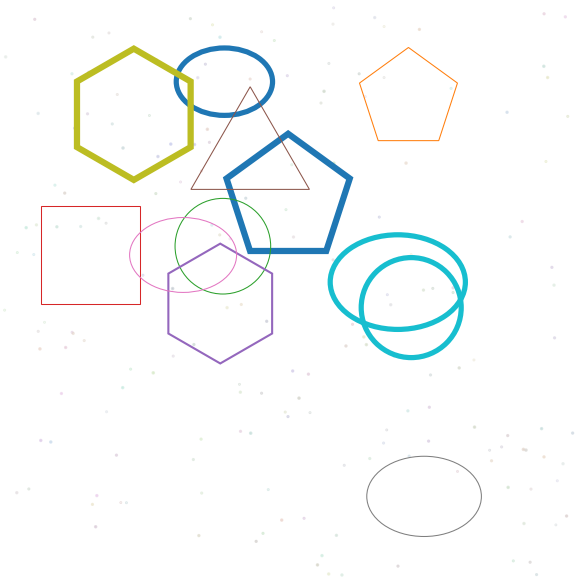[{"shape": "pentagon", "thickness": 3, "radius": 0.56, "center": [0.499, 0.655]}, {"shape": "oval", "thickness": 2.5, "radius": 0.42, "center": [0.389, 0.858]}, {"shape": "pentagon", "thickness": 0.5, "radius": 0.45, "center": [0.707, 0.828]}, {"shape": "circle", "thickness": 0.5, "radius": 0.41, "center": [0.386, 0.573]}, {"shape": "square", "thickness": 0.5, "radius": 0.43, "center": [0.156, 0.558]}, {"shape": "hexagon", "thickness": 1, "radius": 0.52, "center": [0.381, 0.474]}, {"shape": "triangle", "thickness": 0.5, "radius": 0.59, "center": [0.433, 0.73]}, {"shape": "oval", "thickness": 0.5, "radius": 0.46, "center": [0.317, 0.558]}, {"shape": "oval", "thickness": 0.5, "radius": 0.5, "center": [0.734, 0.14]}, {"shape": "hexagon", "thickness": 3, "radius": 0.57, "center": [0.232, 0.801]}, {"shape": "oval", "thickness": 2.5, "radius": 0.59, "center": [0.689, 0.511]}, {"shape": "circle", "thickness": 2.5, "radius": 0.43, "center": [0.712, 0.466]}]